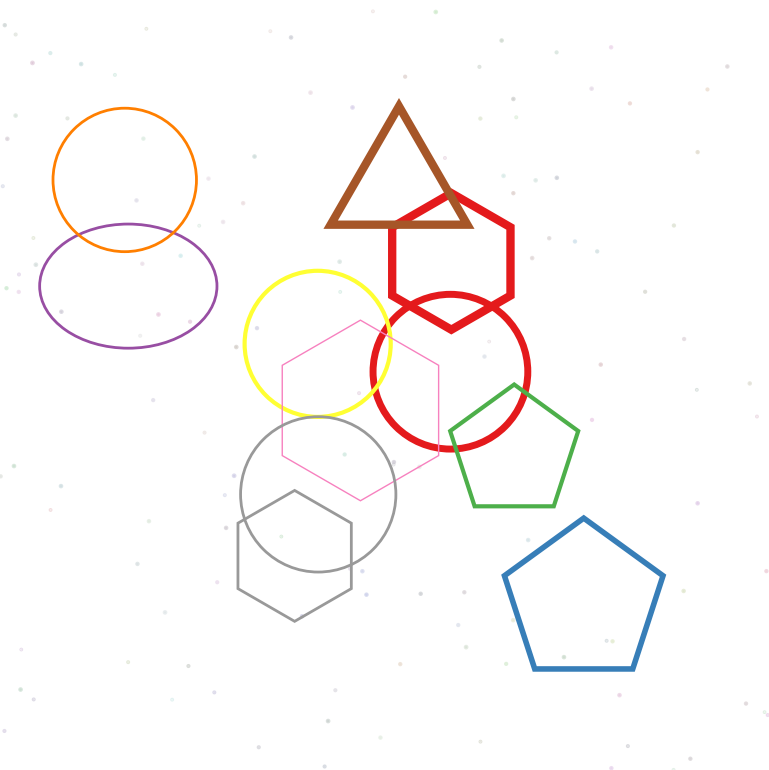[{"shape": "hexagon", "thickness": 3, "radius": 0.44, "center": [0.586, 0.66]}, {"shape": "circle", "thickness": 2.5, "radius": 0.5, "center": [0.585, 0.517]}, {"shape": "pentagon", "thickness": 2, "radius": 0.54, "center": [0.758, 0.219]}, {"shape": "pentagon", "thickness": 1.5, "radius": 0.44, "center": [0.668, 0.413]}, {"shape": "oval", "thickness": 1, "radius": 0.58, "center": [0.167, 0.628]}, {"shape": "circle", "thickness": 1, "radius": 0.47, "center": [0.162, 0.766]}, {"shape": "circle", "thickness": 1.5, "radius": 0.47, "center": [0.413, 0.553]}, {"shape": "triangle", "thickness": 3, "radius": 0.51, "center": [0.518, 0.759]}, {"shape": "hexagon", "thickness": 0.5, "radius": 0.59, "center": [0.468, 0.467]}, {"shape": "hexagon", "thickness": 1, "radius": 0.43, "center": [0.383, 0.278]}, {"shape": "circle", "thickness": 1, "radius": 0.5, "center": [0.413, 0.358]}]